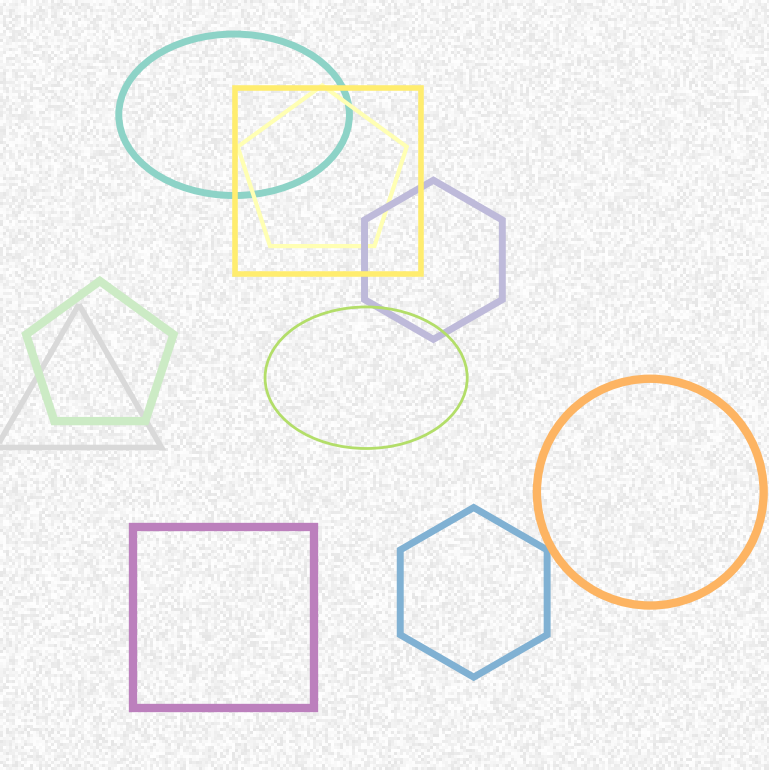[{"shape": "oval", "thickness": 2.5, "radius": 0.75, "center": [0.304, 0.851]}, {"shape": "pentagon", "thickness": 1.5, "radius": 0.58, "center": [0.419, 0.774]}, {"shape": "hexagon", "thickness": 2.5, "radius": 0.52, "center": [0.563, 0.663]}, {"shape": "hexagon", "thickness": 2.5, "radius": 0.55, "center": [0.615, 0.231]}, {"shape": "circle", "thickness": 3, "radius": 0.74, "center": [0.845, 0.361]}, {"shape": "oval", "thickness": 1, "radius": 0.66, "center": [0.476, 0.509]}, {"shape": "triangle", "thickness": 2, "radius": 0.62, "center": [0.102, 0.481]}, {"shape": "square", "thickness": 3, "radius": 0.59, "center": [0.29, 0.198]}, {"shape": "pentagon", "thickness": 3, "radius": 0.5, "center": [0.13, 0.534]}, {"shape": "square", "thickness": 2, "radius": 0.6, "center": [0.426, 0.765]}]